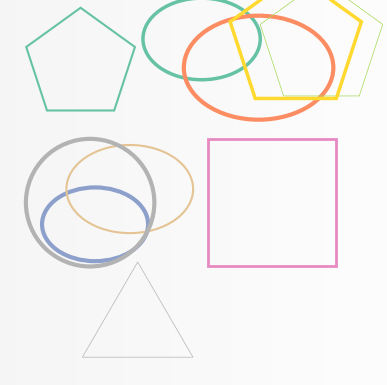[{"shape": "pentagon", "thickness": 1.5, "radius": 0.74, "center": [0.208, 0.832]}, {"shape": "oval", "thickness": 2.5, "radius": 0.76, "center": [0.52, 0.899]}, {"shape": "oval", "thickness": 3, "radius": 0.96, "center": [0.667, 0.824]}, {"shape": "oval", "thickness": 3, "radius": 0.68, "center": [0.245, 0.417]}, {"shape": "square", "thickness": 2, "radius": 0.83, "center": [0.702, 0.474]}, {"shape": "pentagon", "thickness": 0.5, "radius": 0.83, "center": [0.83, 0.885]}, {"shape": "pentagon", "thickness": 2.5, "radius": 0.89, "center": [0.763, 0.888]}, {"shape": "oval", "thickness": 1.5, "radius": 0.82, "center": [0.335, 0.509]}, {"shape": "circle", "thickness": 3, "radius": 0.83, "center": [0.233, 0.474]}, {"shape": "triangle", "thickness": 0.5, "radius": 0.82, "center": [0.355, 0.155]}]